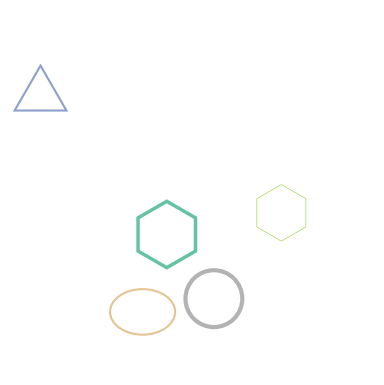[{"shape": "hexagon", "thickness": 2.5, "radius": 0.43, "center": [0.433, 0.391]}, {"shape": "triangle", "thickness": 1.5, "radius": 0.39, "center": [0.105, 0.752]}, {"shape": "hexagon", "thickness": 0.5, "radius": 0.37, "center": [0.731, 0.447]}, {"shape": "oval", "thickness": 1.5, "radius": 0.42, "center": [0.37, 0.19]}, {"shape": "circle", "thickness": 3, "radius": 0.37, "center": [0.556, 0.224]}]